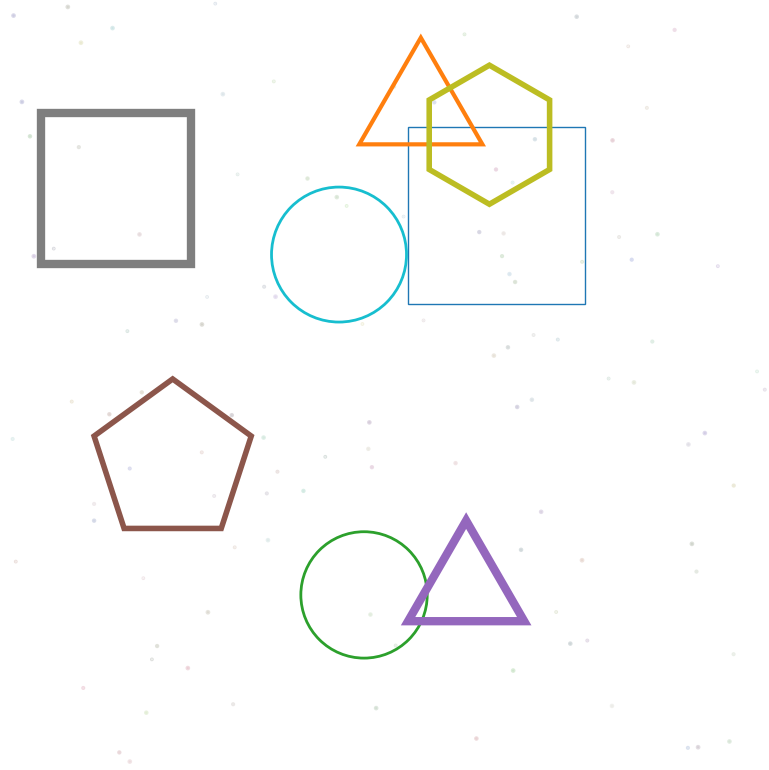[{"shape": "square", "thickness": 0.5, "radius": 0.57, "center": [0.645, 0.72]}, {"shape": "triangle", "thickness": 1.5, "radius": 0.46, "center": [0.547, 0.859]}, {"shape": "circle", "thickness": 1, "radius": 0.41, "center": [0.473, 0.227]}, {"shape": "triangle", "thickness": 3, "radius": 0.44, "center": [0.605, 0.237]}, {"shape": "pentagon", "thickness": 2, "radius": 0.54, "center": [0.224, 0.401]}, {"shape": "square", "thickness": 3, "radius": 0.49, "center": [0.15, 0.755]}, {"shape": "hexagon", "thickness": 2, "radius": 0.45, "center": [0.636, 0.825]}, {"shape": "circle", "thickness": 1, "radius": 0.44, "center": [0.44, 0.669]}]